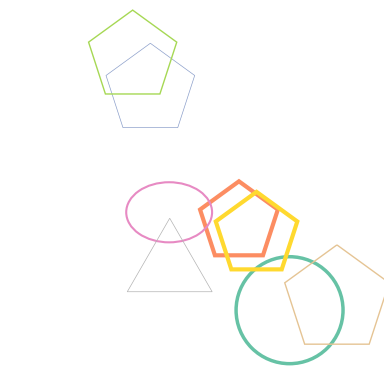[{"shape": "circle", "thickness": 2.5, "radius": 0.69, "center": [0.752, 0.194]}, {"shape": "pentagon", "thickness": 3, "radius": 0.53, "center": [0.621, 0.423]}, {"shape": "pentagon", "thickness": 0.5, "radius": 0.61, "center": [0.391, 0.767]}, {"shape": "oval", "thickness": 1.5, "radius": 0.56, "center": [0.439, 0.449]}, {"shape": "pentagon", "thickness": 1, "radius": 0.6, "center": [0.345, 0.853]}, {"shape": "pentagon", "thickness": 3, "radius": 0.56, "center": [0.666, 0.39]}, {"shape": "pentagon", "thickness": 1, "radius": 0.71, "center": [0.875, 0.221]}, {"shape": "triangle", "thickness": 0.5, "radius": 0.64, "center": [0.441, 0.306]}]